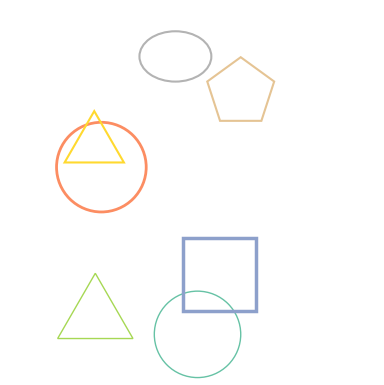[{"shape": "circle", "thickness": 1, "radius": 0.56, "center": [0.513, 0.132]}, {"shape": "circle", "thickness": 2, "radius": 0.58, "center": [0.263, 0.566]}, {"shape": "square", "thickness": 2.5, "radius": 0.47, "center": [0.571, 0.287]}, {"shape": "triangle", "thickness": 1, "radius": 0.56, "center": [0.248, 0.177]}, {"shape": "triangle", "thickness": 1.5, "radius": 0.44, "center": [0.245, 0.622]}, {"shape": "pentagon", "thickness": 1.5, "radius": 0.46, "center": [0.625, 0.76]}, {"shape": "oval", "thickness": 1.5, "radius": 0.47, "center": [0.456, 0.853]}]